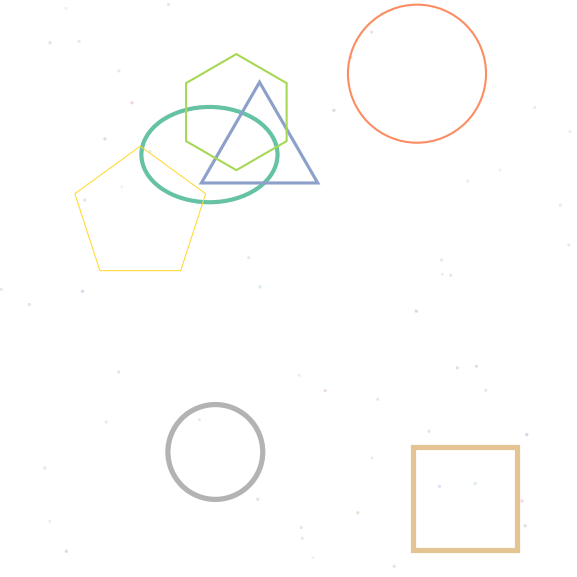[{"shape": "oval", "thickness": 2, "radius": 0.59, "center": [0.363, 0.731]}, {"shape": "circle", "thickness": 1, "radius": 0.6, "center": [0.722, 0.872]}, {"shape": "triangle", "thickness": 1.5, "radius": 0.58, "center": [0.449, 0.74]}, {"shape": "hexagon", "thickness": 1, "radius": 0.5, "center": [0.409, 0.805]}, {"shape": "pentagon", "thickness": 0.5, "radius": 0.6, "center": [0.243, 0.627]}, {"shape": "square", "thickness": 2.5, "radius": 0.45, "center": [0.805, 0.136]}, {"shape": "circle", "thickness": 2.5, "radius": 0.41, "center": [0.373, 0.216]}]